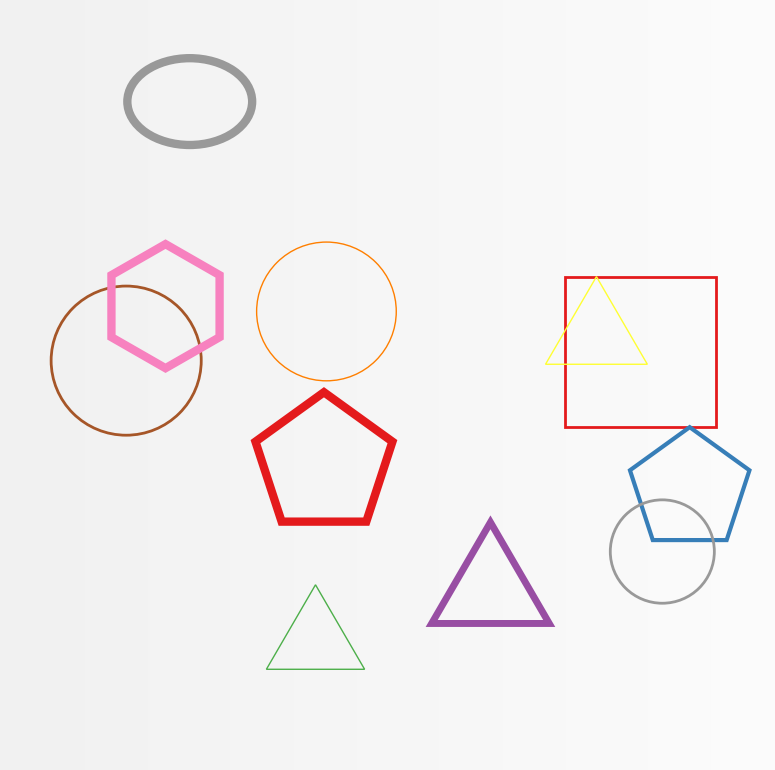[{"shape": "square", "thickness": 1, "radius": 0.49, "center": [0.826, 0.543]}, {"shape": "pentagon", "thickness": 3, "radius": 0.46, "center": [0.418, 0.398]}, {"shape": "pentagon", "thickness": 1.5, "radius": 0.41, "center": [0.89, 0.364]}, {"shape": "triangle", "thickness": 0.5, "radius": 0.37, "center": [0.407, 0.167]}, {"shape": "triangle", "thickness": 2.5, "radius": 0.44, "center": [0.633, 0.234]}, {"shape": "circle", "thickness": 0.5, "radius": 0.45, "center": [0.421, 0.596]}, {"shape": "triangle", "thickness": 0.5, "radius": 0.38, "center": [0.77, 0.565]}, {"shape": "circle", "thickness": 1, "radius": 0.48, "center": [0.163, 0.532]}, {"shape": "hexagon", "thickness": 3, "radius": 0.4, "center": [0.214, 0.602]}, {"shape": "oval", "thickness": 3, "radius": 0.4, "center": [0.245, 0.868]}, {"shape": "circle", "thickness": 1, "radius": 0.34, "center": [0.855, 0.284]}]